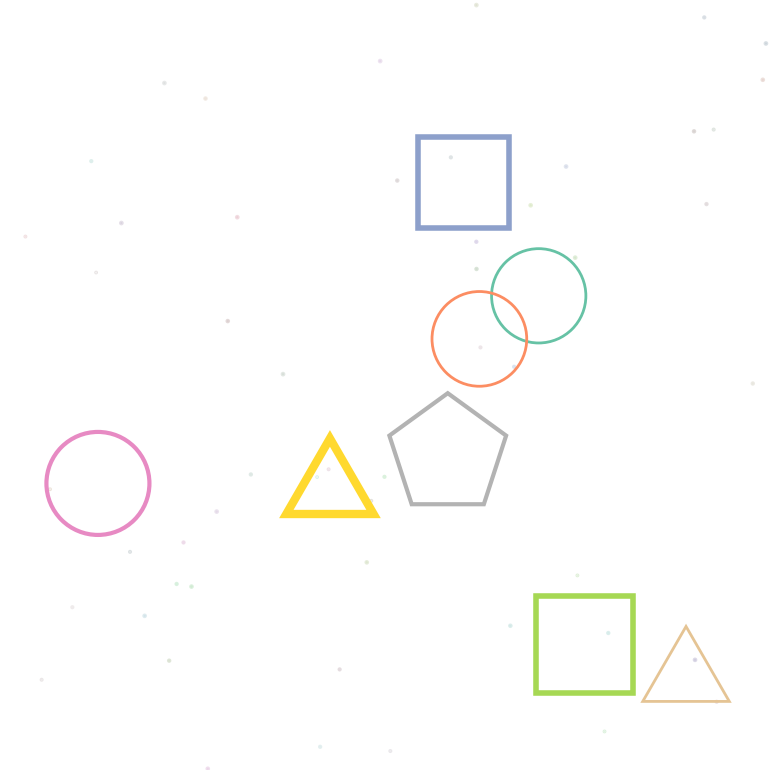[{"shape": "circle", "thickness": 1, "radius": 0.31, "center": [0.7, 0.616]}, {"shape": "circle", "thickness": 1, "radius": 0.31, "center": [0.623, 0.56]}, {"shape": "square", "thickness": 2, "radius": 0.3, "center": [0.602, 0.762]}, {"shape": "circle", "thickness": 1.5, "radius": 0.33, "center": [0.127, 0.372]}, {"shape": "square", "thickness": 2, "radius": 0.31, "center": [0.759, 0.163]}, {"shape": "triangle", "thickness": 3, "radius": 0.33, "center": [0.428, 0.365]}, {"shape": "triangle", "thickness": 1, "radius": 0.32, "center": [0.891, 0.122]}, {"shape": "pentagon", "thickness": 1.5, "radius": 0.4, "center": [0.582, 0.41]}]